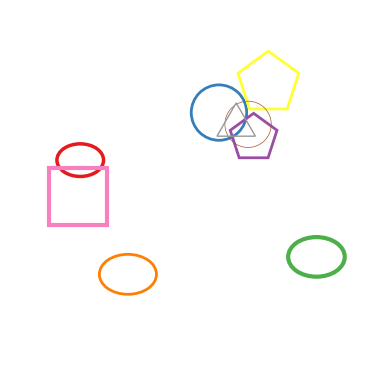[{"shape": "oval", "thickness": 2.5, "radius": 0.3, "center": [0.208, 0.584]}, {"shape": "circle", "thickness": 2, "radius": 0.36, "center": [0.569, 0.708]}, {"shape": "oval", "thickness": 3, "radius": 0.37, "center": [0.822, 0.333]}, {"shape": "pentagon", "thickness": 2, "radius": 0.32, "center": [0.659, 0.642]}, {"shape": "oval", "thickness": 2, "radius": 0.37, "center": [0.332, 0.287]}, {"shape": "pentagon", "thickness": 2, "radius": 0.41, "center": [0.697, 0.784]}, {"shape": "circle", "thickness": 0.5, "radius": 0.3, "center": [0.644, 0.677]}, {"shape": "square", "thickness": 3, "radius": 0.37, "center": [0.202, 0.489]}, {"shape": "triangle", "thickness": 1, "radius": 0.29, "center": [0.613, 0.675]}]